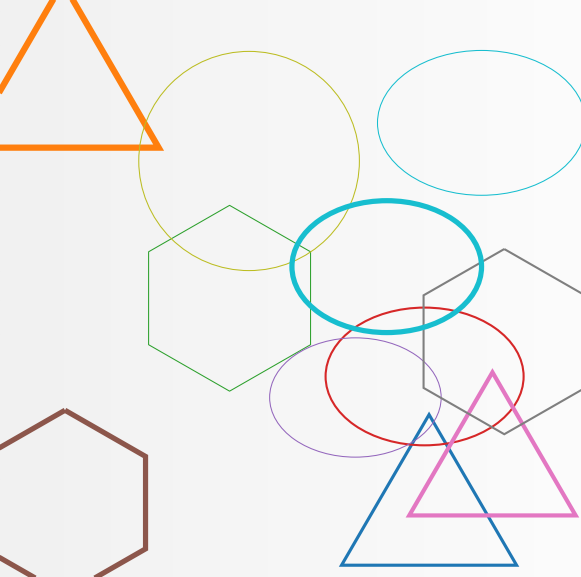[{"shape": "triangle", "thickness": 1.5, "radius": 0.87, "center": [0.738, 0.107]}, {"shape": "triangle", "thickness": 3, "radius": 0.95, "center": [0.108, 0.839]}, {"shape": "hexagon", "thickness": 0.5, "radius": 0.8, "center": [0.395, 0.483]}, {"shape": "oval", "thickness": 1, "radius": 0.85, "center": [0.73, 0.347]}, {"shape": "oval", "thickness": 0.5, "radius": 0.74, "center": [0.611, 0.311]}, {"shape": "hexagon", "thickness": 2.5, "radius": 0.8, "center": [0.112, 0.129]}, {"shape": "triangle", "thickness": 2, "radius": 0.83, "center": [0.847, 0.189]}, {"shape": "hexagon", "thickness": 1, "radius": 0.8, "center": [0.868, 0.408]}, {"shape": "circle", "thickness": 0.5, "radius": 0.95, "center": [0.429, 0.72]}, {"shape": "oval", "thickness": 2.5, "radius": 0.82, "center": [0.665, 0.537]}, {"shape": "oval", "thickness": 0.5, "radius": 0.9, "center": [0.829, 0.786]}]